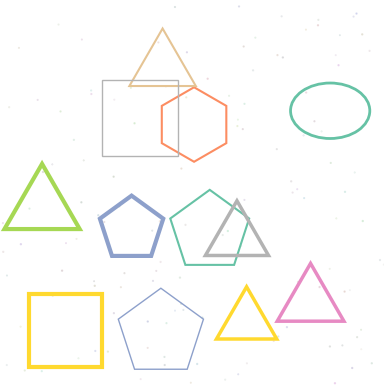[{"shape": "oval", "thickness": 2, "radius": 0.51, "center": [0.858, 0.712]}, {"shape": "pentagon", "thickness": 1.5, "radius": 0.54, "center": [0.545, 0.399]}, {"shape": "hexagon", "thickness": 1.5, "radius": 0.48, "center": [0.504, 0.677]}, {"shape": "pentagon", "thickness": 1, "radius": 0.58, "center": [0.418, 0.135]}, {"shape": "pentagon", "thickness": 3, "radius": 0.43, "center": [0.342, 0.405]}, {"shape": "triangle", "thickness": 2.5, "radius": 0.5, "center": [0.807, 0.216]}, {"shape": "triangle", "thickness": 3, "radius": 0.56, "center": [0.109, 0.461]}, {"shape": "square", "thickness": 3, "radius": 0.47, "center": [0.17, 0.142]}, {"shape": "triangle", "thickness": 2.5, "radius": 0.45, "center": [0.641, 0.165]}, {"shape": "triangle", "thickness": 1.5, "radius": 0.5, "center": [0.422, 0.826]}, {"shape": "triangle", "thickness": 2.5, "radius": 0.47, "center": [0.615, 0.384]}, {"shape": "square", "thickness": 1, "radius": 0.49, "center": [0.364, 0.694]}]